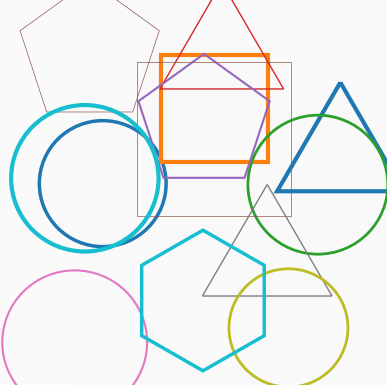[{"shape": "circle", "thickness": 2.5, "radius": 0.82, "center": [0.265, 0.523]}, {"shape": "triangle", "thickness": 3, "radius": 0.94, "center": [0.878, 0.597]}, {"shape": "square", "thickness": 3, "radius": 0.69, "center": [0.554, 0.717]}, {"shape": "circle", "thickness": 2, "radius": 0.9, "center": [0.82, 0.52]}, {"shape": "triangle", "thickness": 1, "radius": 0.92, "center": [0.572, 0.861]}, {"shape": "pentagon", "thickness": 1.5, "radius": 0.89, "center": [0.527, 0.682]}, {"shape": "square", "thickness": 0.5, "radius": 1.0, "center": [0.552, 0.638]}, {"shape": "pentagon", "thickness": 0.5, "radius": 0.94, "center": [0.231, 0.862]}, {"shape": "circle", "thickness": 1.5, "radius": 0.93, "center": [0.193, 0.111]}, {"shape": "triangle", "thickness": 1, "radius": 0.97, "center": [0.69, 0.328]}, {"shape": "circle", "thickness": 2, "radius": 0.77, "center": [0.744, 0.148]}, {"shape": "circle", "thickness": 3, "radius": 0.95, "center": [0.219, 0.537]}, {"shape": "hexagon", "thickness": 2.5, "radius": 0.91, "center": [0.524, 0.219]}]